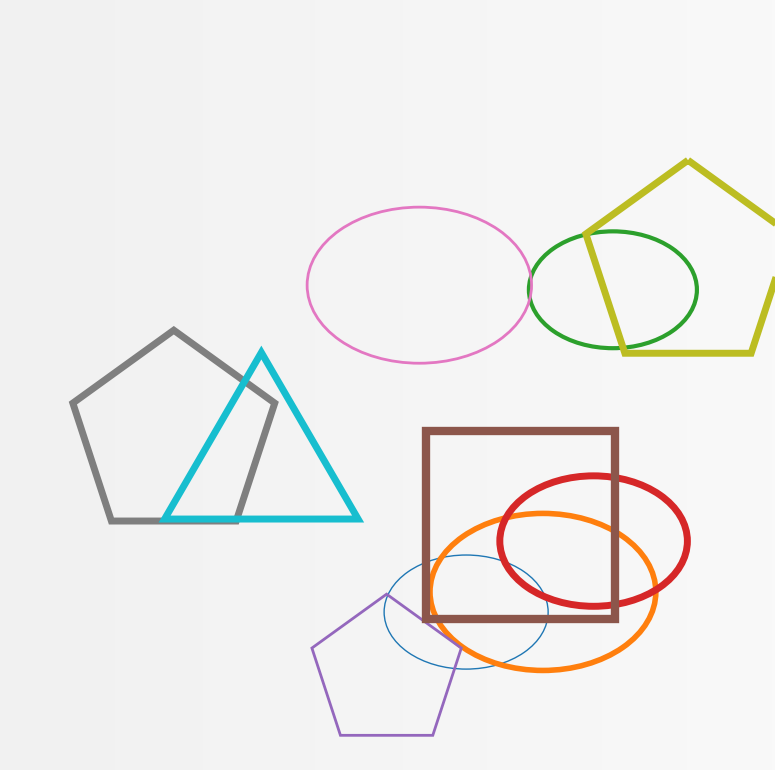[{"shape": "oval", "thickness": 0.5, "radius": 0.53, "center": [0.601, 0.205]}, {"shape": "oval", "thickness": 2, "radius": 0.73, "center": [0.701, 0.231]}, {"shape": "oval", "thickness": 1.5, "radius": 0.54, "center": [0.791, 0.624]}, {"shape": "oval", "thickness": 2.5, "radius": 0.61, "center": [0.766, 0.297]}, {"shape": "pentagon", "thickness": 1, "radius": 0.51, "center": [0.499, 0.127]}, {"shape": "square", "thickness": 3, "radius": 0.61, "center": [0.672, 0.318]}, {"shape": "oval", "thickness": 1, "radius": 0.72, "center": [0.541, 0.63]}, {"shape": "pentagon", "thickness": 2.5, "radius": 0.68, "center": [0.224, 0.434]}, {"shape": "pentagon", "thickness": 2.5, "radius": 0.69, "center": [0.888, 0.653]}, {"shape": "triangle", "thickness": 2.5, "radius": 0.72, "center": [0.337, 0.398]}]